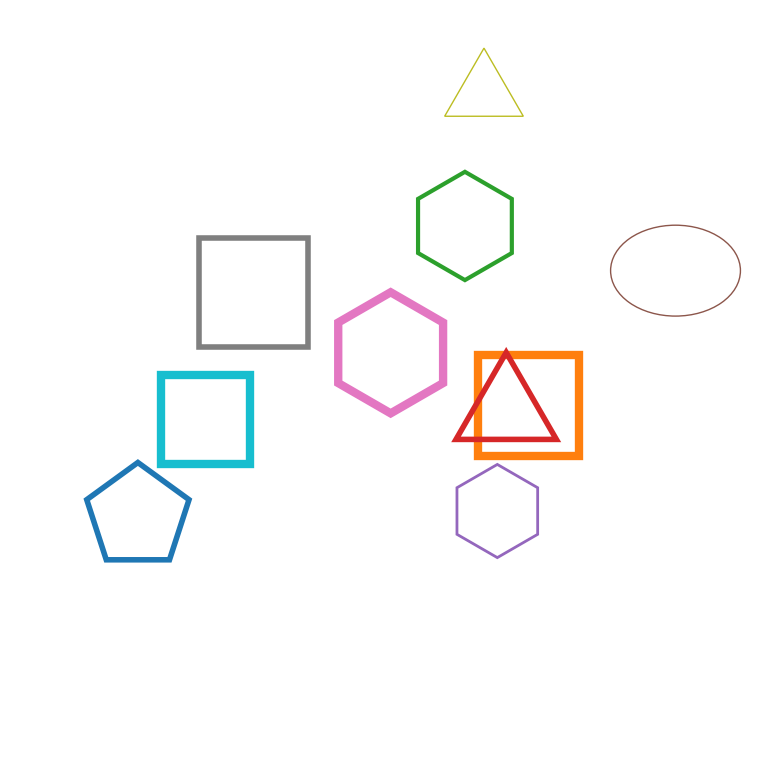[{"shape": "pentagon", "thickness": 2, "radius": 0.35, "center": [0.179, 0.329]}, {"shape": "square", "thickness": 3, "radius": 0.33, "center": [0.686, 0.473]}, {"shape": "hexagon", "thickness": 1.5, "radius": 0.35, "center": [0.604, 0.707]}, {"shape": "triangle", "thickness": 2, "radius": 0.38, "center": [0.657, 0.467]}, {"shape": "hexagon", "thickness": 1, "radius": 0.3, "center": [0.646, 0.336]}, {"shape": "oval", "thickness": 0.5, "radius": 0.42, "center": [0.877, 0.649]}, {"shape": "hexagon", "thickness": 3, "radius": 0.39, "center": [0.507, 0.542]}, {"shape": "square", "thickness": 2, "radius": 0.35, "center": [0.329, 0.62]}, {"shape": "triangle", "thickness": 0.5, "radius": 0.29, "center": [0.629, 0.879]}, {"shape": "square", "thickness": 3, "radius": 0.29, "center": [0.266, 0.455]}]